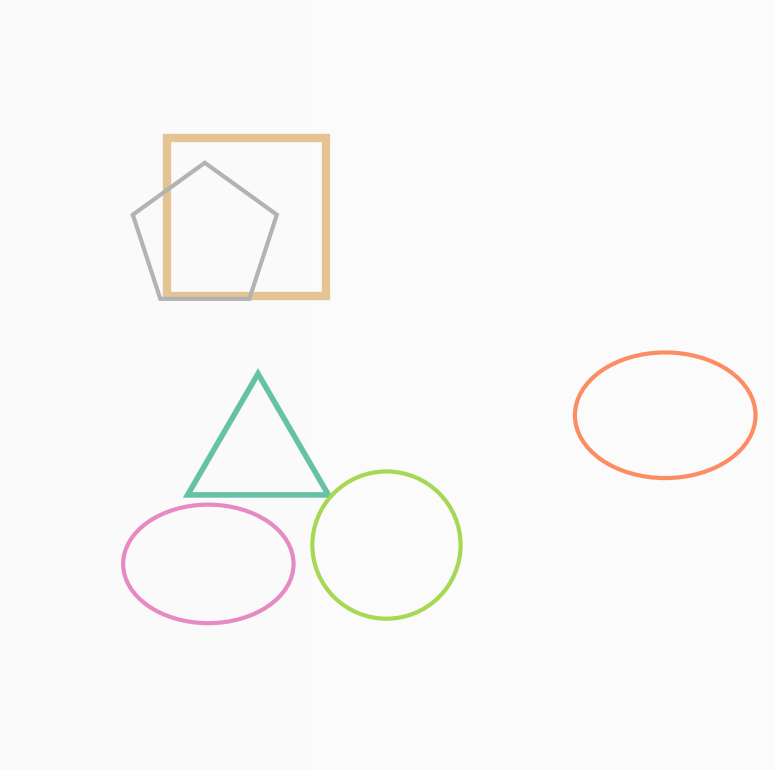[{"shape": "triangle", "thickness": 2, "radius": 0.52, "center": [0.333, 0.41]}, {"shape": "oval", "thickness": 1.5, "radius": 0.58, "center": [0.858, 0.461]}, {"shape": "oval", "thickness": 1.5, "radius": 0.55, "center": [0.269, 0.268]}, {"shape": "circle", "thickness": 1.5, "radius": 0.48, "center": [0.499, 0.292]}, {"shape": "square", "thickness": 3, "radius": 0.51, "center": [0.318, 0.718]}, {"shape": "pentagon", "thickness": 1.5, "radius": 0.49, "center": [0.264, 0.691]}]